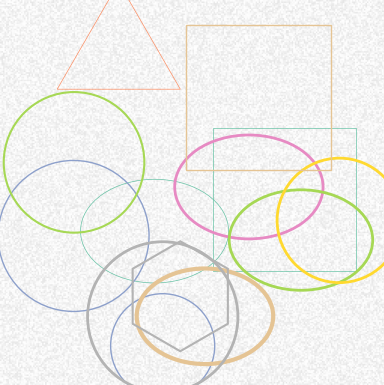[{"shape": "square", "thickness": 0.5, "radius": 0.93, "center": [0.739, 0.482]}, {"shape": "oval", "thickness": 0.5, "radius": 0.96, "center": [0.401, 0.4]}, {"shape": "triangle", "thickness": 0.5, "radius": 0.92, "center": [0.308, 0.861]}, {"shape": "circle", "thickness": 1, "radius": 0.68, "center": [0.423, 0.102]}, {"shape": "circle", "thickness": 1, "radius": 0.98, "center": [0.191, 0.387]}, {"shape": "oval", "thickness": 2, "radius": 0.96, "center": [0.646, 0.514]}, {"shape": "oval", "thickness": 2, "radius": 0.93, "center": [0.782, 0.377]}, {"shape": "circle", "thickness": 1.5, "radius": 0.91, "center": [0.192, 0.578]}, {"shape": "circle", "thickness": 2, "radius": 0.81, "center": [0.881, 0.428]}, {"shape": "oval", "thickness": 3, "radius": 0.89, "center": [0.532, 0.179]}, {"shape": "square", "thickness": 1, "radius": 0.94, "center": [0.672, 0.746]}, {"shape": "hexagon", "thickness": 1.5, "radius": 0.71, "center": [0.468, 0.23]}, {"shape": "circle", "thickness": 2, "radius": 0.98, "center": [0.423, 0.177]}]